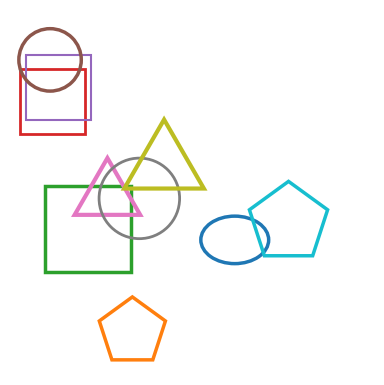[{"shape": "oval", "thickness": 2.5, "radius": 0.44, "center": [0.61, 0.377]}, {"shape": "pentagon", "thickness": 2.5, "radius": 0.45, "center": [0.344, 0.138]}, {"shape": "square", "thickness": 2.5, "radius": 0.56, "center": [0.228, 0.404]}, {"shape": "square", "thickness": 2, "radius": 0.42, "center": [0.136, 0.737]}, {"shape": "square", "thickness": 1.5, "radius": 0.42, "center": [0.152, 0.772]}, {"shape": "circle", "thickness": 2.5, "radius": 0.41, "center": [0.13, 0.844]}, {"shape": "triangle", "thickness": 3, "radius": 0.49, "center": [0.279, 0.491]}, {"shape": "circle", "thickness": 2, "radius": 0.52, "center": [0.362, 0.485]}, {"shape": "triangle", "thickness": 3, "radius": 0.6, "center": [0.426, 0.57]}, {"shape": "pentagon", "thickness": 2.5, "radius": 0.53, "center": [0.749, 0.422]}]